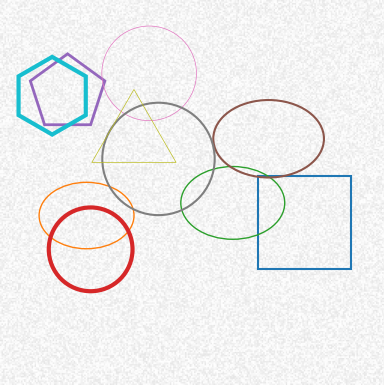[{"shape": "square", "thickness": 1.5, "radius": 0.61, "center": [0.792, 0.422]}, {"shape": "oval", "thickness": 1, "radius": 0.62, "center": [0.225, 0.44]}, {"shape": "oval", "thickness": 1, "radius": 0.67, "center": [0.605, 0.473]}, {"shape": "circle", "thickness": 3, "radius": 0.54, "center": [0.235, 0.352]}, {"shape": "pentagon", "thickness": 2, "radius": 0.51, "center": [0.176, 0.758]}, {"shape": "oval", "thickness": 1.5, "radius": 0.72, "center": [0.698, 0.64]}, {"shape": "circle", "thickness": 0.5, "radius": 0.61, "center": [0.387, 0.809]}, {"shape": "circle", "thickness": 1.5, "radius": 0.73, "center": [0.412, 0.587]}, {"shape": "triangle", "thickness": 0.5, "radius": 0.63, "center": [0.348, 0.641]}, {"shape": "hexagon", "thickness": 3, "radius": 0.5, "center": [0.136, 0.751]}]